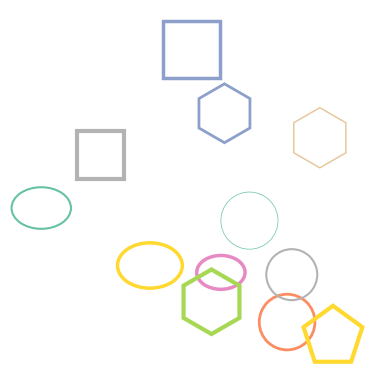[{"shape": "oval", "thickness": 1.5, "radius": 0.39, "center": [0.107, 0.46]}, {"shape": "circle", "thickness": 0.5, "radius": 0.37, "center": [0.648, 0.427]}, {"shape": "circle", "thickness": 2, "radius": 0.36, "center": [0.746, 0.163]}, {"shape": "square", "thickness": 2.5, "radius": 0.37, "center": [0.498, 0.871]}, {"shape": "hexagon", "thickness": 2, "radius": 0.38, "center": [0.583, 0.706]}, {"shape": "oval", "thickness": 2.5, "radius": 0.31, "center": [0.574, 0.293]}, {"shape": "hexagon", "thickness": 3, "radius": 0.42, "center": [0.549, 0.216]}, {"shape": "oval", "thickness": 2.5, "radius": 0.42, "center": [0.389, 0.31]}, {"shape": "pentagon", "thickness": 3, "radius": 0.4, "center": [0.865, 0.125]}, {"shape": "hexagon", "thickness": 1, "radius": 0.39, "center": [0.831, 0.642]}, {"shape": "circle", "thickness": 1.5, "radius": 0.33, "center": [0.758, 0.287]}, {"shape": "square", "thickness": 3, "radius": 0.31, "center": [0.261, 0.597]}]